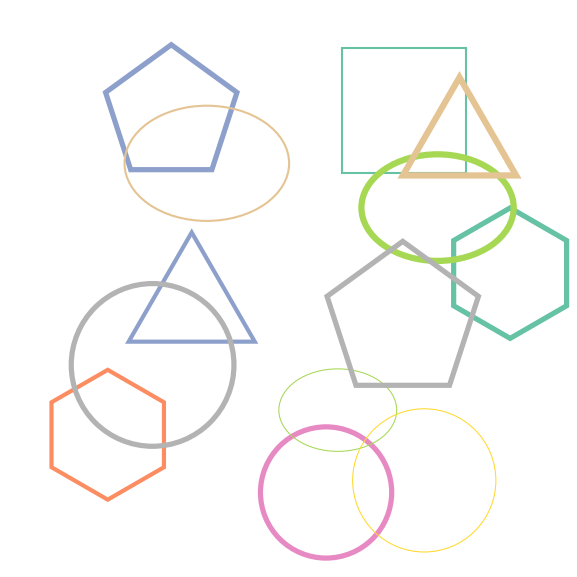[{"shape": "hexagon", "thickness": 2.5, "radius": 0.56, "center": [0.883, 0.526]}, {"shape": "square", "thickness": 1, "radius": 0.54, "center": [0.7, 0.808]}, {"shape": "hexagon", "thickness": 2, "radius": 0.56, "center": [0.187, 0.246]}, {"shape": "pentagon", "thickness": 2.5, "radius": 0.6, "center": [0.297, 0.802]}, {"shape": "triangle", "thickness": 2, "radius": 0.63, "center": [0.332, 0.471]}, {"shape": "circle", "thickness": 2.5, "radius": 0.57, "center": [0.565, 0.146]}, {"shape": "oval", "thickness": 0.5, "radius": 0.51, "center": [0.585, 0.289]}, {"shape": "oval", "thickness": 3, "radius": 0.66, "center": [0.758, 0.64]}, {"shape": "circle", "thickness": 0.5, "radius": 0.62, "center": [0.735, 0.167]}, {"shape": "triangle", "thickness": 3, "radius": 0.57, "center": [0.796, 0.752]}, {"shape": "oval", "thickness": 1, "radius": 0.71, "center": [0.358, 0.716]}, {"shape": "pentagon", "thickness": 2.5, "radius": 0.69, "center": [0.697, 0.443]}, {"shape": "circle", "thickness": 2.5, "radius": 0.7, "center": [0.264, 0.367]}]